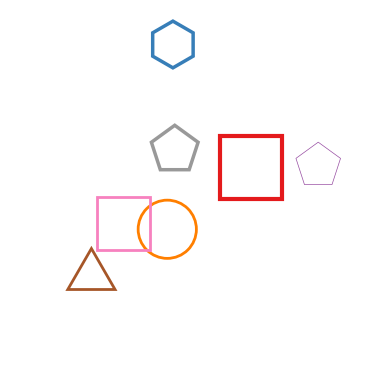[{"shape": "square", "thickness": 3, "radius": 0.41, "center": [0.652, 0.565]}, {"shape": "hexagon", "thickness": 2.5, "radius": 0.3, "center": [0.449, 0.884]}, {"shape": "pentagon", "thickness": 0.5, "radius": 0.3, "center": [0.827, 0.57]}, {"shape": "circle", "thickness": 2, "radius": 0.38, "center": [0.434, 0.404]}, {"shape": "triangle", "thickness": 2, "radius": 0.35, "center": [0.237, 0.283]}, {"shape": "square", "thickness": 2, "radius": 0.35, "center": [0.321, 0.42]}, {"shape": "pentagon", "thickness": 2.5, "radius": 0.32, "center": [0.454, 0.611]}]